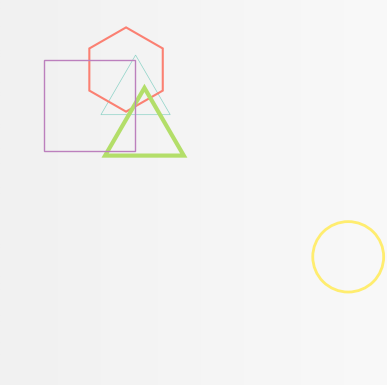[{"shape": "triangle", "thickness": 0.5, "radius": 0.52, "center": [0.35, 0.754]}, {"shape": "hexagon", "thickness": 1.5, "radius": 0.55, "center": [0.325, 0.819]}, {"shape": "triangle", "thickness": 3, "radius": 0.59, "center": [0.373, 0.654]}, {"shape": "square", "thickness": 1, "radius": 0.59, "center": [0.231, 0.725]}, {"shape": "circle", "thickness": 2, "radius": 0.46, "center": [0.899, 0.333]}]